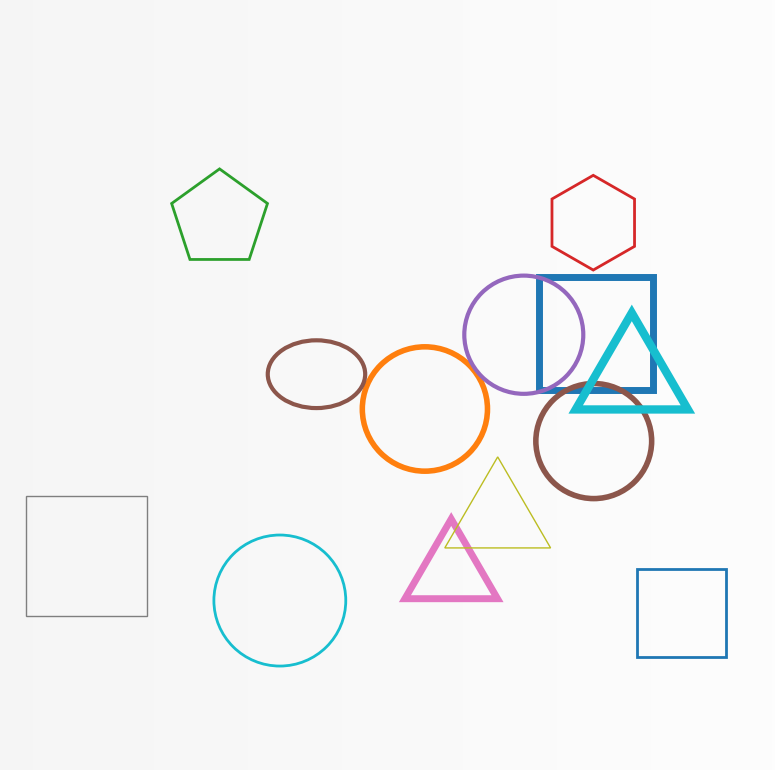[{"shape": "square", "thickness": 1, "radius": 0.29, "center": [0.879, 0.204]}, {"shape": "square", "thickness": 2.5, "radius": 0.37, "center": [0.769, 0.567]}, {"shape": "circle", "thickness": 2, "radius": 0.4, "center": [0.548, 0.469]}, {"shape": "pentagon", "thickness": 1, "radius": 0.33, "center": [0.283, 0.716]}, {"shape": "hexagon", "thickness": 1, "radius": 0.31, "center": [0.765, 0.711]}, {"shape": "circle", "thickness": 1.5, "radius": 0.38, "center": [0.676, 0.565]}, {"shape": "oval", "thickness": 1.5, "radius": 0.31, "center": [0.408, 0.514]}, {"shape": "circle", "thickness": 2, "radius": 0.37, "center": [0.766, 0.427]}, {"shape": "triangle", "thickness": 2.5, "radius": 0.34, "center": [0.582, 0.257]}, {"shape": "square", "thickness": 0.5, "radius": 0.39, "center": [0.111, 0.278]}, {"shape": "triangle", "thickness": 0.5, "radius": 0.39, "center": [0.642, 0.328]}, {"shape": "circle", "thickness": 1, "radius": 0.43, "center": [0.361, 0.22]}, {"shape": "triangle", "thickness": 3, "radius": 0.42, "center": [0.815, 0.51]}]